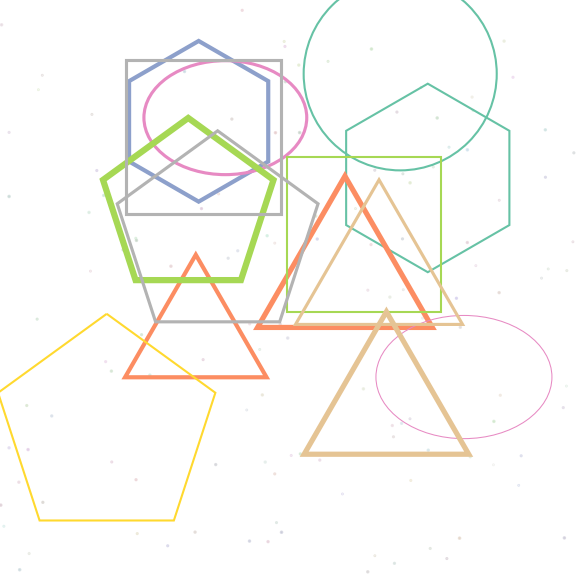[{"shape": "circle", "thickness": 1, "radius": 0.84, "center": [0.693, 0.871]}, {"shape": "hexagon", "thickness": 1, "radius": 0.82, "center": [0.741, 0.691]}, {"shape": "triangle", "thickness": 2.5, "radius": 0.87, "center": [0.597, 0.519]}, {"shape": "triangle", "thickness": 2, "radius": 0.71, "center": [0.339, 0.417]}, {"shape": "hexagon", "thickness": 2, "radius": 0.7, "center": [0.344, 0.789]}, {"shape": "oval", "thickness": 0.5, "radius": 0.76, "center": [0.803, 0.346]}, {"shape": "oval", "thickness": 1.5, "radius": 0.7, "center": [0.39, 0.795]}, {"shape": "pentagon", "thickness": 3, "radius": 0.78, "center": [0.326, 0.64]}, {"shape": "square", "thickness": 1, "radius": 0.67, "center": [0.63, 0.593]}, {"shape": "pentagon", "thickness": 1, "radius": 0.99, "center": [0.185, 0.258]}, {"shape": "triangle", "thickness": 2.5, "radius": 0.82, "center": [0.669, 0.295]}, {"shape": "triangle", "thickness": 1.5, "radius": 0.83, "center": [0.656, 0.521]}, {"shape": "pentagon", "thickness": 1.5, "radius": 0.91, "center": [0.377, 0.59]}, {"shape": "square", "thickness": 1.5, "radius": 0.67, "center": [0.352, 0.762]}]